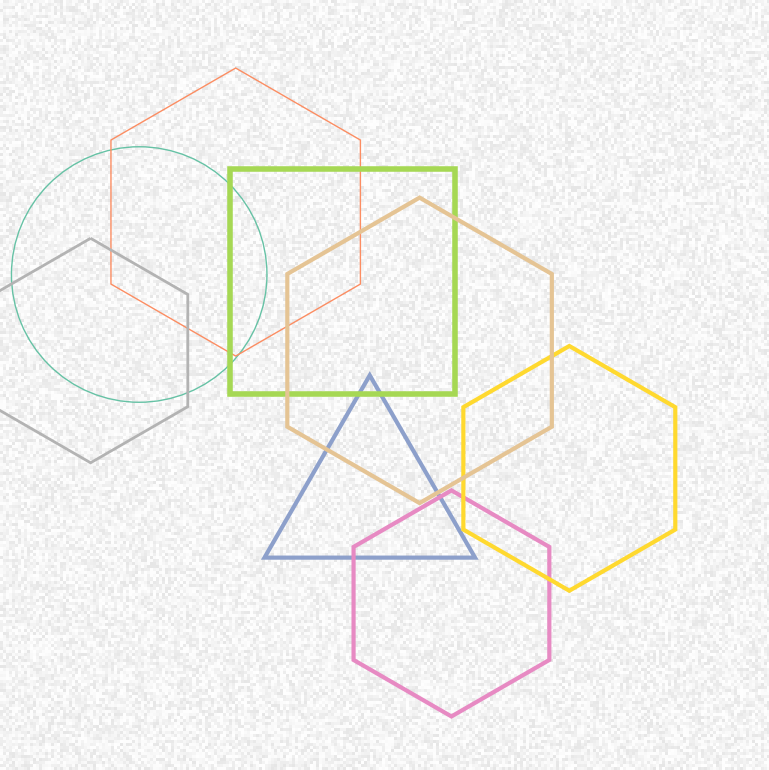[{"shape": "circle", "thickness": 0.5, "radius": 0.83, "center": [0.181, 0.643]}, {"shape": "hexagon", "thickness": 0.5, "radius": 0.94, "center": [0.306, 0.725]}, {"shape": "triangle", "thickness": 1.5, "radius": 0.79, "center": [0.48, 0.355]}, {"shape": "hexagon", "thickness": 1.5, "radius": 0.73, "center": [0.586, 0.216]}, {"shape": "square", "thickness": 2, "radius": 0.73, "center": [0.445, 0.634]}, {"shape": "hexagon", "thickness": 1.5, "radius": 0.79, "center": [0.739, 0.392]}, {"shape": "hexagon", "thickness": 1.5, "radius": 0.99, "center": [0.545, 0.545]}, {"shape": "hexagon", "thickness": 1, "radius": 0.73, "center": [0.118, 0.545]}]